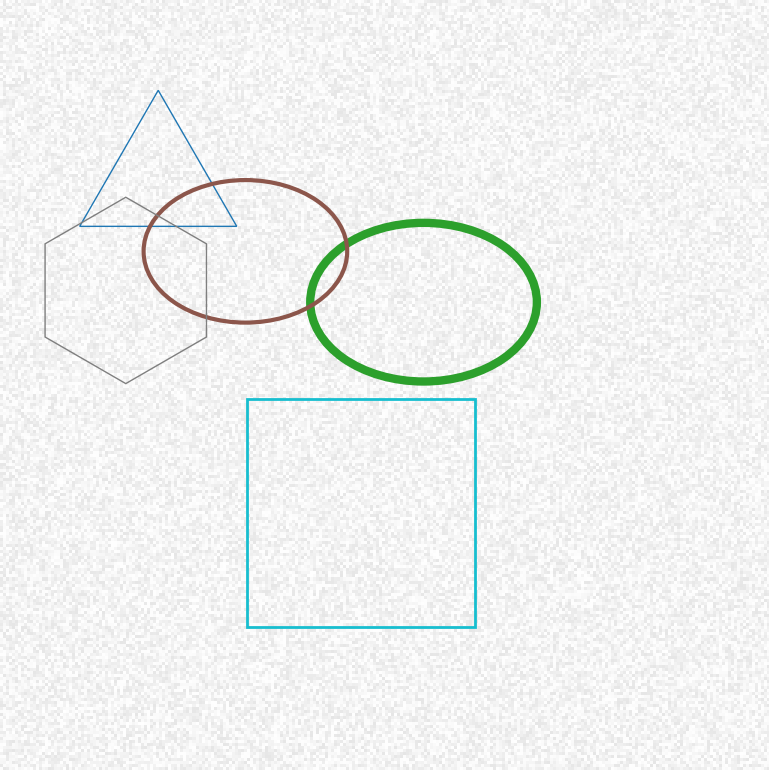[{"shape": "triangle", "thickness": 0.5, "radius": 0.59, "center": [0.205, 0.765]}, {"shape": "oval", "thickness": 3, "radius": 0.74, "center": [0.55, 0.608]}, {"shape": "oval", "thickness": 1.5, "radius": 0.66, "center": [0.319, 0.674]}, {"shape": "hexagon", "thickness": 0.5, "radius": 0.61, "center": [0.163, 0.623]}, {"shape": "square", "thickness": 1, "radius": 0.74, "center": [0.469, 0.334]}]